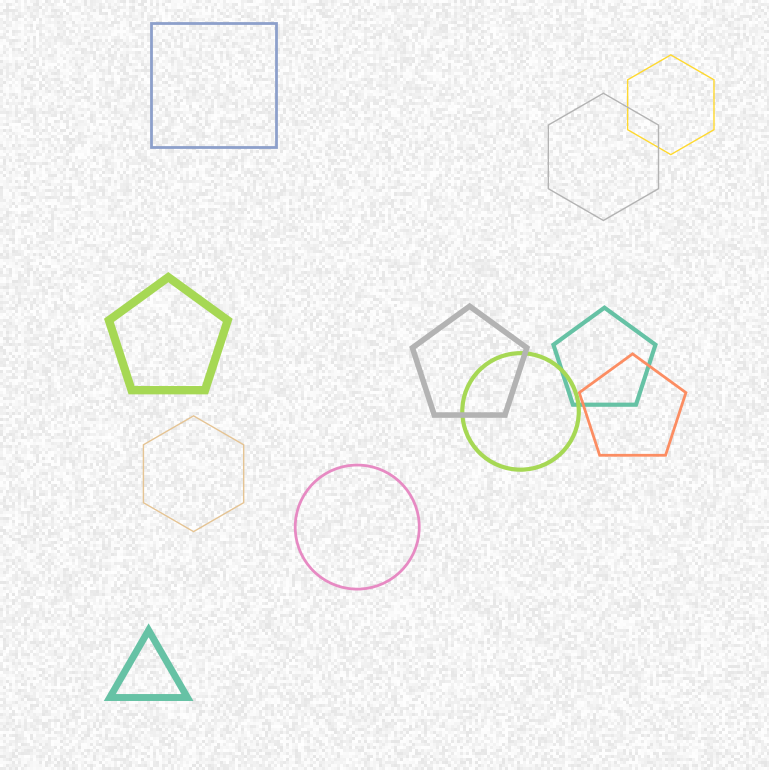[{"shape": "pentagon", "thickness": 1.5, "radius": 0.35, "center": [0.785, 0.531]}, {"shape": "triangle", "thickness": 2.5, "radius": 0.29, "center": [0.193, 0.123]}, {"shape": "pentagon", "thickness": 1, "radius": 0.36, "center": [0.822, 0.468]}, {"shape": "square", "thickness": 1, "radius": 0.4, "center": [0.277, 0.89]}, {"shape": "circle", "thickness": 1, "radius": 0.4, "center": [0.464, 0.315]}, {"shape": "circle", "thickness": 1.5, "radius": 0.38, "center": [0.676, 0.466]}, {"shape": "pentagon", "thickness": 3, "radius": 0.41, "center": [0.219, 0.559]}, {"shape": "hexagon", "thickness": 0.5, "radius": 0.32, "center": [0.871, 0.864]}, {"shape": "hexagon", "thickness": 0.5, "radius": 0.38, "center": [0.251, 0.385]}, {"shape": "hexagon", "thickness": 0.5, "radius": 0.41, "center": [0.784, 0.796]}, {"shape": "pentagon", "thickness": 2, "radius": 0.39, "center": [0.61, 0.524]}]